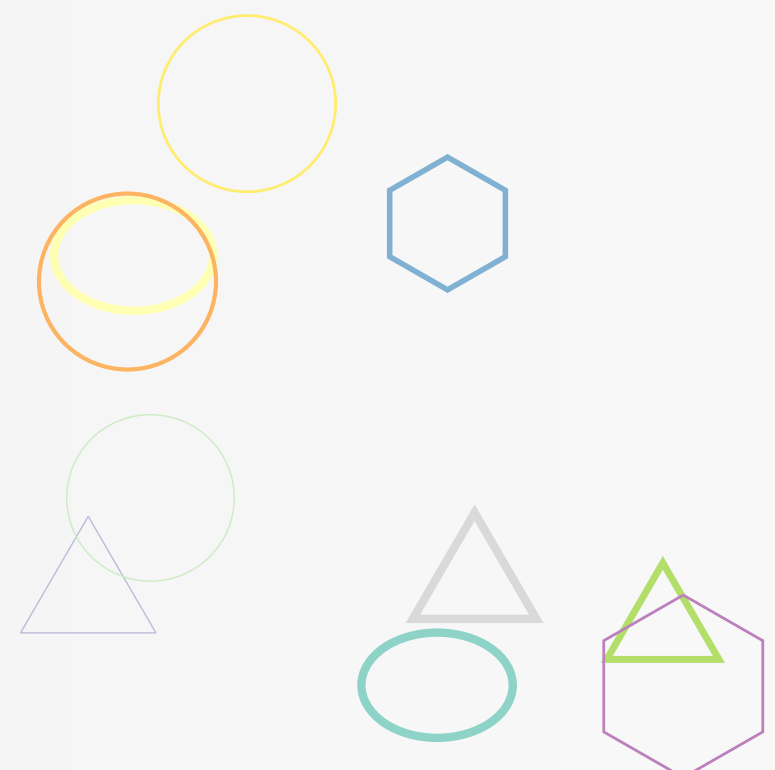[{"shape": "oval", "thickness": 3, "radius": 0.49, "center": [0.564, 0.11]}, {"shape": "oval", "thickness": 3, "radius": 0.51, "center": [0.172, 0.668]}, {"shape": "triangle", "thickness": 0.5, "radius": 0.5, "center": [0.114, 0.229]}, {"shape": "hexagon", "thickness": 2, "radius": 0.43, "center": [0.577, 0.71]}, {"shape": "circle", "thickness": 1.5, "radius": 0.57, "center": [0.165, 0.634]}, {"shape": "triangle", "thickness": 2.5, "radius": 0.42, "center": [0.855, 0.185]}, {"shape": "triangle", "thickness": 3, "radius": 0.46, "center": [0.612, 0.242]}, {"shape": "hexagon", "thickness": 1, "radius": 0.59, "center": [0.882, 0.109]}, {"shape": "circle", "thickness": 0.5, "radius": 0.54, "center": [0.194, 0.353]}, {"shape": "circle", "thickness": 1, "radius": 0.57, "center": [0.319, 0.865]}]